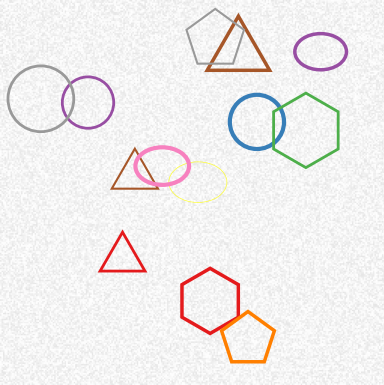[{"shape": "hexagon", "thickness": 2.5, "radius": 0.42, "center": [0.546, 0.218]}, {"shape": "triangle", "thickness": 2, "radius": 0.34, "center": [0.318, 0.33]}, {"shape": "circle", "thickness": 3, "radius": 0.35, "center": [0.667, 0.683]}, {"shape": "hexagon", "thickness": 2, "radius": 0.48, "center": [0.795, 0.661]}, {"shape": "circle", "thickness": 2, "radius": 0.33, "center": [0.229, 0.734]}, {"shape": "oval", "thickness": 2.5, "radius": 0.34, "center": [0.833, 0.866]}, {"shape": "pentagon", "thickness": 2.5, "radius": 0.36, "center": [0.644, 0.119]}, {"shape": "oval", "thickness": 0.5, "radius": 0.38, "center": [0.514, 0.527]}, {"shape": "triangle", "thickness": 2.5, "radius": 0.47, "center": [0.619, 0.864]}, {"shape": "triangle", "thickness": 1.5, "radius": 0.35, "center": [0.35, 0.545]}, {"shape": "oval", "thickness": 3, "radius": 0.35, "center": [0.421, 0.569]}, {"shape": "circle", "thickness": 2, "radius": 0.43, "center": [0.106, 0.743]}, {"shape": "pentagon", "thickness": 1.5, "radius": 0.39, "center": [0.559, 0.898]}]